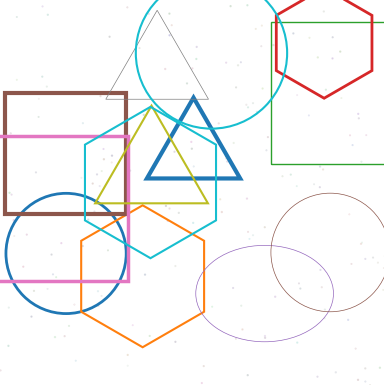[{"shape": "triangle", "thickness": 3, "radius": 0.7, "center": [0.503, 0.606]}, {"shape": "circle", "thickness": 2, "radius": 0.78, "center": [0.172, 0.342]}, {"shape": "hexagon", "thickness": 1.5, "radius": 0.92, "center": [0.371, 0.282]}, {"shape": "square", "thickness": 1, "radius": 0.92, "center": [0.888, 0.759]}, {"shape": "hexagon", "thickness": 2, "radius": 0.72, "center": [0.842, 0.888]}, {"shape": "oval", "thickness": 0.5, "radius": 0.89, "center": [0.687, 0.237]}, {"shape": "square", "thickness": 3, "radius": 0.78, "center": [0.17, 0.601]}, {"shape": "circle", "thickness": 0.5, "radius": 0.77, "center": [0.858, 0.344]}, {"shape": "square", "thickness": 2.5, "radius": 0.94, "center": [0.146, 0.458]}, {"shape": "triangle", "thickness": 0.5, "radius": 0.77, "center": [0.408, 0.819]}, {"shape": "triangle", "thickness": 1.5, "radius": 0.85, "center": [0.394, 0.556]}, {"shape": "circle", "thickness": 1.5, "radius": 0.98, "center": [0.549, 0.862]}, {"shape": "hexagon", "thickness": 1.5, "radius": 0.98, "center": [0.391, 0.526]}]